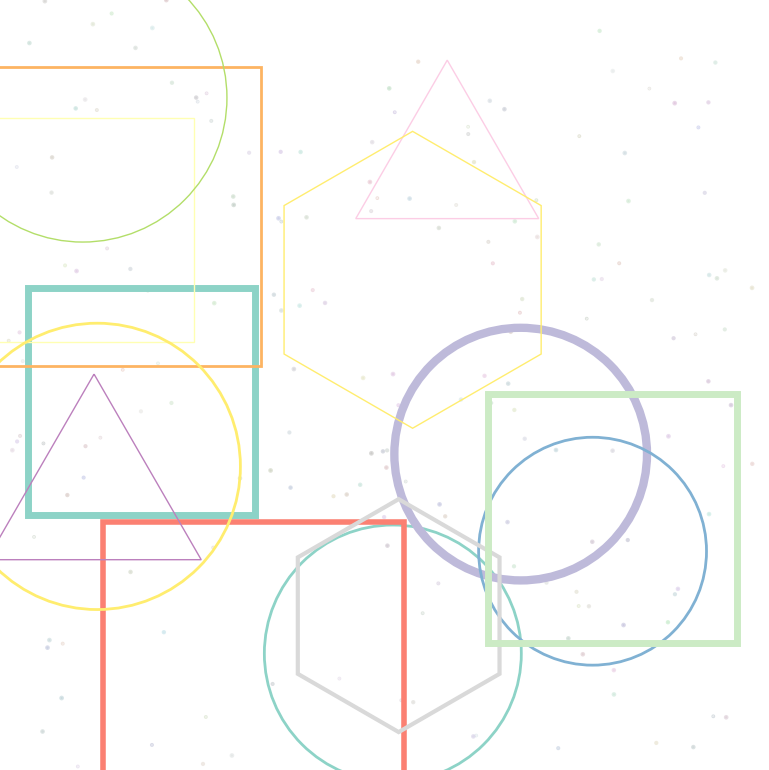[{"shape": "square", "thickness": 2.5, "radius": 0.74, "center": [0.184, 0.479]}, {"shape": "circle", "thickness": 1, "radius": 0.83, "center": [0.51, 0.151]}, {"shape": "square", "thickness": 0.5, "radius": 0.73, "center": [0.106, 0.702]}, {"shape": "circle", "thickness": 3, "radius": 0.82, "center": [0.676, 0.41]}, {"shape": "square", "thickness": 2, "radius": 0.98, "center": [0.329, 0.127]}, {"shape": "circle", "thickness": 1, "radius": 0.74, "center": [0.77, 0.284]}, {"shape": "square", "thickness": 1, "radius": 0.97, "center": [0.145, 0.719]}, {"shape": "circle", "thickness": 0.5, "radius": 0.94, "center": [0.107, 0.873]}, {"shape": "triangle", "thickness": 0.5, "radius": 0.69, "center": [0.581, 0.785]}, {"shape": "hexagon", "thickness": 1.5, "radius": 0.76, "center": [0.518, 0.201]}, {"shape": "triangle", "thickness": 0.5, "radius": 0.8, "center": [0.122, 0.353]}, {"shape": "square", "thickness": 2.5, "radius": 0.81, "center": [0.796, 0.327]}, {"shape": "circle", "thickness": 1, "radius": 0.93, "center": [0.126, 0.394]}, {"shape": "hexagon", "thickness": 0.5, "radius": 0.96, "center": [0.536, 0.637]}]